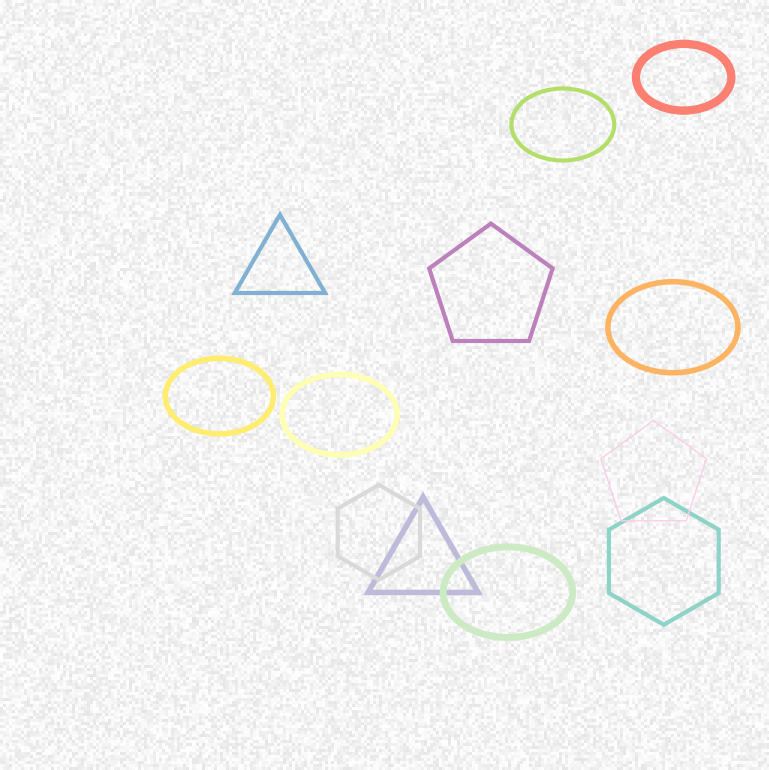[{"shape": "hexagon", "thickness": 1.5, "radius": 0.41, "center": [0.862, 0.271]}, {"shape": "oval", "thickness": 2, "radius": 0.37, "center": [0.441, 0.462]}, {"shape": "triangle", "thickness": 2, "radius": 0.41, "center": [0.549, 0.272]}, {"shape": "oval", "thickness": 3, "radius": 0.31, "center": [0.888, 0.9]}, {"shape": "triangle", "thickness": 1.5, "radius": 0.34, "center": [0.364, 0.653]}, {"shape": "oval", "thickness": 2, "radius": 0.42, "center": [0.874, 0.575]}, {"shape": "oval", "thickness": 1.5, "radius": 0.33, "center": [0.731, 0.838]}, {"shape": "pentagon", "thickness": 0.5, "radius": 0.36, "center": [0.849, 0.382]}, {"shape": "hexagon", "thickness": 1.5, "radius": 0.31, "center": [0.492, 0.309]}, {"shape": "pentagon", "thickness": 1.5, "radius": 0.42, "center": [0.638, 0.625]}, {"shape": "oval", "thickness": 2.5, "radius": 0.42, "center": [0.66, 0.231]}, {"shape": "oval", "thickness": 2, "radius": 0.35, "center": [0.285, 0.486]}]